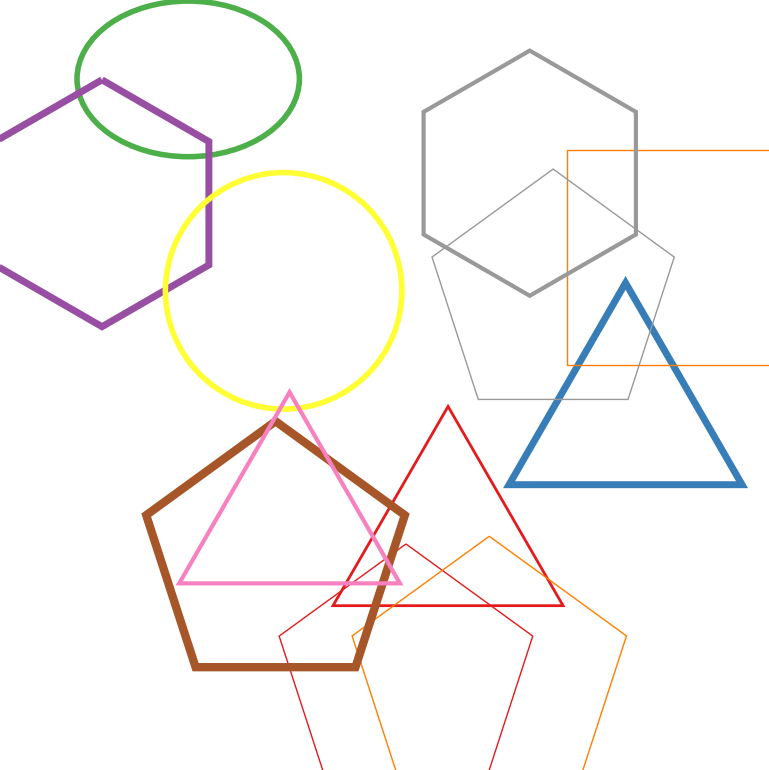[{"shape": "triangle", "thickness": 1, "radius": 0.86, "center": [0.582, 0.3]}, {"shape": "pentagon", "thickness": 0.5, "radius": 0.87, "center": [0.527, 0.12]}, {"shape": "triangle", "thickness": 2.5, "radius": 0.87, "center": [0.812, 0.458]}, {"shape": "oval", "thickness": 2, "radius": 0.72, "center": [0.244, 0.898]}, {"shape": "hexagon", "thickness": 2.5, "radius": 0.8, "center": [0.132, 0.736]}, {"shape": "pentagon", "thickness": 0.5, "radius": 0.94, "center": [0.635, 0.116]}, {"shape": "square", "thickness": 0.5, "radius": 0.7, "center": [0.876, 0.666]}, {"shape": "circle", "thickness": 2, "radius": 0.77, "center": [0.368, 0.622]}, {"shape": "pentagon", "thickness": 3, "radius": 0.88, "center": [0.358, 0.276]}, {"shape": "triangle", "thickness": 1.5, "radius": 0.83, "center": [0.376, 0.325]}, {"shape": "hexagon", "thickness": 1.5, "radius": 0.8, "center": [0.688, 0.775]}, {"shape": "pentagon", "thickness": 0.5, "radius": 0.83, "center": [0.718, 0.615]}]